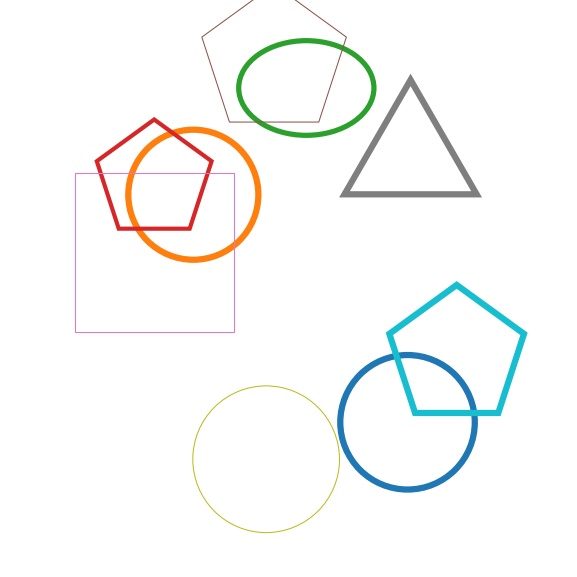[{"shape": "circle", "thickness": 3, "radius": 0.58, "center": [0.706, 0.268]}, {"shape": "circle", "thickness": 3, "radius": 0.56, "center": [0.335, 0.662]}, {"shape": "oval", "thickness": 2.5, "radius": 0.59, "center": [0.53, 0.847]}, {"shape": "pentagon", "thickness": 2, "radius": 0.52, "center": [0.267, 0.688]}, {"shape": "pentagon", "thickness": 0.5, "radius": 0.66, "center": [0.475, 0.894]}, {"shape": "square", "thickness": 0.5, "radius": 0.69, "center": [0.268, 0.562]}, {"shape": "triangle", "thickness": 3, "radius": 0.66, "center": [0.711, 0.729]}, {"shape": "circle", "thickness": 0.5, "radius": 0.64, "center": [0.461, 0.204]}, {"shape": "pentagon", "thickness": 3, "radius": 0.61, "center": [0.791, 0.383]}]